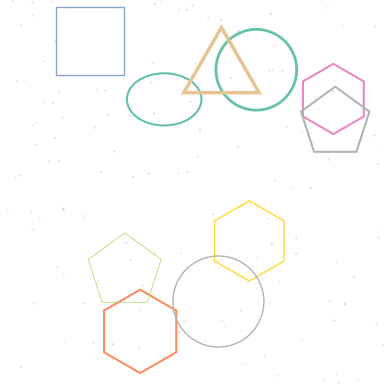[{"shape": "oval", "thickness": 1.5, "radius": 0.48, "center": [0.426, 0.742]}, {"shape": "circle", "thickness": 2, "radius": 0.52, "center": [0.666, 0.819]}, {"shape": "hexagon", "thickness": 1.5, "radius": 0.54, "center": [0.364, 0.139]}, {"shape": "square", "thickness": 1, "radius": 0.44, "center": [0.234, 0.894]}, {"shape": "hexagon", "thickness": 1.5, "radius": 0.46, "center": [0.866, 0.743]}, {"shape": "pentagon", "thickness": 0.5, "radius": 0.5, "center": [0.324, 0.295]}, {"shape": "hexagon", "thickness": 1, "radius": 0.52, "center": [0.647, 0.374]}, {"shape": "triangle", "thickness": 2.5, "radius": 0.56, "center": [0.575, 0.816]}, {"shape": "circle", "thickness": 1, "radius": 0.59, "center": [0.567, 0.217]}, {"shape": "pentagon", "thickness": 1.5, "radius": 0.47, "center": [0.871, 0.681]}]